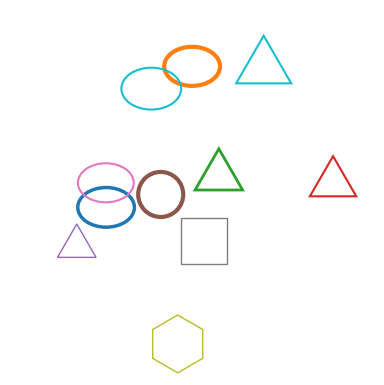[{"shape": "oval", "thickness": 2.5, "radius": 0.37, "center": [0.276, 0.461]}, {"shape": "oval", "thickness": 3, "radius": 0.36, "center": [0.499, 0.828]}, {"shape": "triangle", "thickness": 2, "radius": 0.36, "center": [0.568, 0.542]}, {"shape": "triangle", "thickness": 1.5, "radius": 0.35, "center": [0.865, 0.525]}, {"shape": "triangle", "thickness": 1, "radius": 0.29, "center": [0.199, 0.36]}, {"shape": "circle", "thickness": 3, "radius": 0.29, "center": [0.417, 0.495]}, {"shape": "oval", "thickness": 1.5, "radius": 0.36, "center": [0.275, 0.525]}, {"shape": "square", "thickness": 1, "radius": 0.3, "center": [0.53, 0.374]}, {"shape": "hexagon", "thickness": 1, "radius": 0.38, "center": [0.462, 0.107]}, {"shape": "triangle", "thickness": 1.5, "radius": 0.41, "center": [0.685, 0.825]}, {"shape": "oval", "thickness": 1.5, "radius": 0.39, "center": [0.393, 0.77]}]